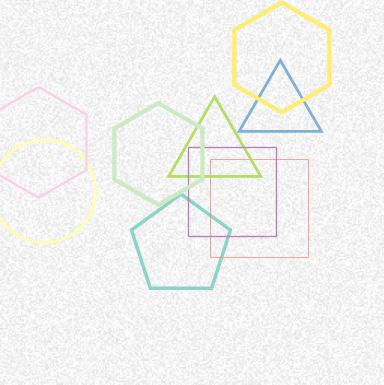[{"shape": "pentagon", "thickness": 2.5, "radius": 0.68, "center": [0.47, 0.361]}, {"shape": "circle", "thickness": 2, "radius": 0.67, "center": [0.115, 0.503]}, {"shape": "square", "thickness": 0.5, "radius": 0.64, "center": [0.672, 0.459]}, {"shape": "triangle", "thickness": 2, "radius": 0.62, "center": [0.728, 0.72]}, {"shape": "triangle", "thickness": 2, "radius": 0.69, "center": [0.558, 0.611]}, {"shape": "hexagon", "thickness": 1.5, "radius": 0.72, "center": [0.1, 0.63]}, {"shape": "square", "thickness": 1, "radius": 0.57, "center": [0.603, 0.502]}, {"shape": "hexagon", "thickness": 3, "radius": 0.66, "center": [0.411, 0.6]}, {"shape": "hexagon", "thickness": 3, "radius": 0.71, "center": [0.732, 0.851]}]